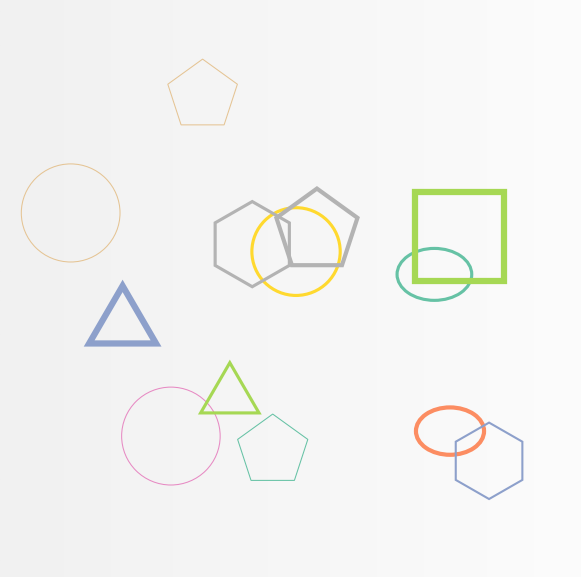[{"shape": "pentagon", "thickness": 0.5, "radius": 0.32, "center": [0.469, 0.219]}, {"shape": "oval", "thickness": 1.5, "radius": 0.32, "center": [0.747, 0.524]}, {"shape": "oval", "thickness": 2, "radius": 0.29, "center": [0.774, 0.253]}, {"shape": "hexagon", "thickness": 1, "radius": 0.33, "center": [0.841, 0.201]}, {"shape": "triangle", "thickness": 3, "radius": 0.33, "center": [0.211, 0.438]}, {"shape": "circle", "thickness": 0.5, "radius": 0.42, "center": [0.294, 0.244]}, {"shape": "square", "thickness": 3, "radius": 0.38, "center": [0.79, 0.59]}, {"shape": "triangle", "thickness": 1.5, "radius": 0.29, "center": [0.395, 0.313]}, {"shape": "circle", "thickness": 1.5, "radius": 0.38, "center": [0.509, 0.564]}, {"shape": "circle", "thickness": 0.5, "radius": 0.42, "center": [0.122, 0.63]}, {"shape": "pentagon", "thickness": 0.5, "radius": 0.31, "center": [0.349, 0.834]}, {"shape": "hexagon", "thickness": 1.5, "radius": 0.37, "center": [0.434, 0.576]}, {"shape": "pentagon", "thickness": 2, "radius": 0.37, "center": [0.545, 0.599]}]